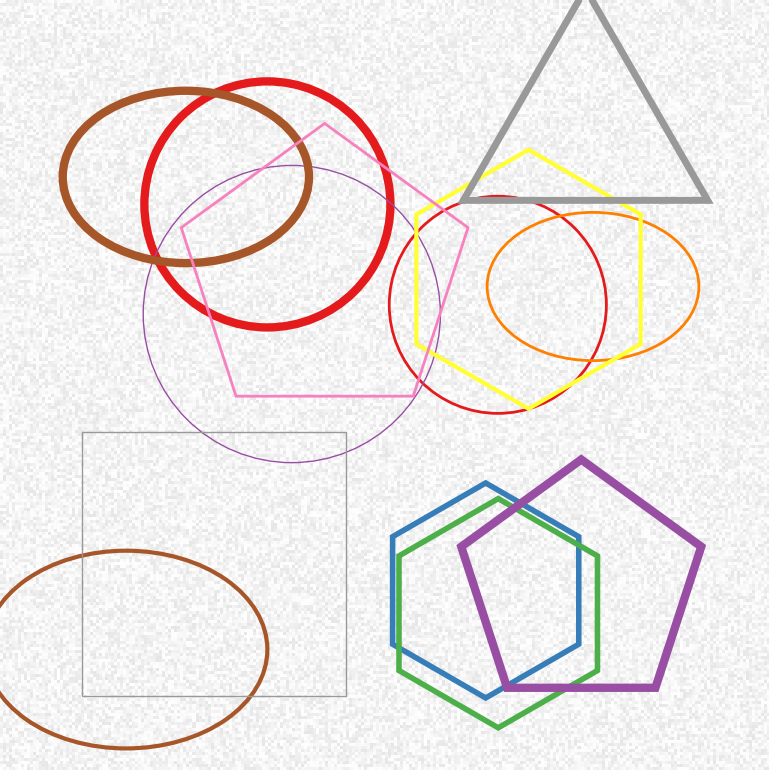[{"shape": "circle", "thickness": 1, "radius": 0.71, "center": [0.647, 0.604]}, {"shape": "circle", "thickness": 3, "radius": 0.8, "center": [0.347, 0.735]}, {"shape": "hexagon", "thickness": 2, "radius": 0.7, "center": [0.631, 0.233]}, {"shape": "hexagon", "thickness": 2, "radius": 0.74, "center": [0.647, 0.204]}, {"shape": "circle", "thickness": 0.5, "radius": 0.96, "center": [0.379, 0.592]}, {"shape": "pentagon", "thickness": 3, "radius": 0.82, "center": [0.755, 0.239]}, {"shape": "oval", "thickness": 1, "radius": 0.69, "center": [0.77, 0.628]}, {"shape": "hexagon", "thickness": 1.5, "radius": 0.84, "center": [0.686, 0.637]}, {"shape": "oval", "thickness": 1.5, "radius": 0.92, "center": [0.164, 0.156]}, {"shape": "oval", "thickness": 3, "radius": 0.8, "center": [0.241, 0.77]}, {"shape": "pentagon", "thickness": 1, "radius": 0.98, "center": [0.422, 0.644]}, {"shape": "square", "thickness": 0.5, "radius": 0.86, "center": [0.278, 0.268]}, {"shape": "triangle", "thickness": 2.5, "radius": 0.92, "center": [0.76, 0.831]}]